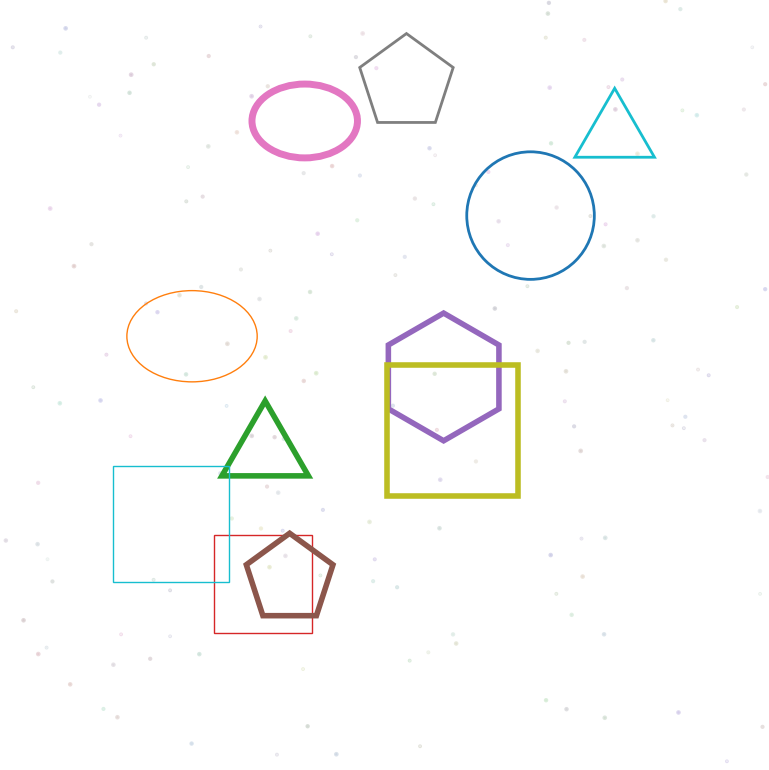[{"shape": "circle", "thickness": 1, "radius": 0.41, "center": [0.689, 0.72]}, {"shape": "oval", "thickness": 0.5, "radius": 0.42, "center": [0.249, 0.563]}, {"shape": "triangle", "thickness": 2, "radius": 0.32, "center": [0.344, 0.414]}, {"shape": "square", "thickness": 0.5, "radius": 0.32, "center": [0.341, 0.242]}, {"shape": "hexagon", "thickness": 2, "radius": 0.41, "center": [0.576, 0.51]}, {"shape": "pentagon", "thickness": 2, "radius": 0.3, "center": [0.376, 0.248]}, {"shape": "oval", "thickness": 2.5, "radius": 0.34, "center": [0.396, 0.843]}, {"shape": "pentagon", "thickness": 1, "radius": 0.32, "center": [0.528, 0.893]}, {"shape": "square", "thickness": 2, "radius": 0.43, "center": [0.588, 0.441]}, {"shape": "triangle", "thickness": 1, "radius": 0.3, "center": [0.798, 0.826]}, {"shape": "square", "thickness": 0.5, "radius": 0.38, "center": [0.222, 0.319]}]